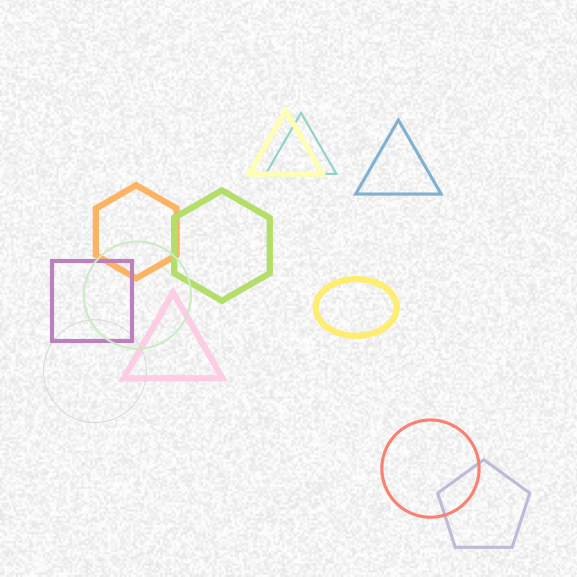[{"shape": "triangle", "thickness": 1, "radius": 0.35, "center": [0.521, 0.733]}, {"shape": "triangle", "thickness": 2.5, "radius": 0.37, "center": [0.495, 0.734]}, {"shape": "pentagon", "thickness": 1.5, "radius": 0.42, "center": [0.838, 0.119]}, {"shape": "circle", "thickness": 1.5, "radius": 0.42, "center": [0.745, 0.188]}, {"shape": "triangle", "thickness": 1.5, "radius": 0.43, "center": [0.69, 0.706]}, {"shape": "hexagon", "thickness": 3, "radius": 0.4, "center": [0.236, 0.598]}, {"shape": "hexagon", "thickness": 3, "radius": 0.48, "center": [0.384, 0.574]}, {"shape": "triangle", "thickness": 3, "radius": 0.49, "center": [0.3, 0.394]}, {"shape": "circle", "thickness": 0.5, "radius": 0.45, "center": [0.164, 0.356]}, {"shape": "square", "thickness": 2, "radius": 0.35, "center": [0.16, 0.478]}, {"shape": "circle", "thickness": 1, "radius": 0.46, "center": [0.238, 0.488]}, {"shape": "oval", "thickness": 3, "radius": 0.35, "center": [0.617, 0.467]}]